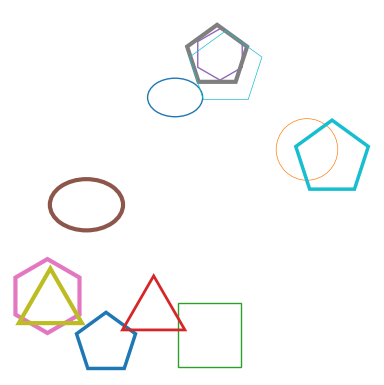[{"shape": "pentagon", "thickness": 2.5, "radius": 0.4, "center": [0.275, 0.108]}, {"shape": "oval", "thickness": 1, "radius": 0.36, "center": [0.455, 0.747]}, {"shape": "circle", "thickness": 0.5, "radius": 0.4, "center": [0.797, 0.612]}, {"shape": "square", "thickness": 1, "radius": 0.41, "center": [0.544, 0.129]}, {"shape": "triangle", "thickness": 2, "radius": 0.47, "center": [0.399, 0.19]}, {"shape": "hexagon", "thickness": 1, "radius": 0.33, "center": [0.571, 0.859]}, {"shape": "oval", "thickness": 3, "radius": 0.48, "center": [0.225, 0.468]}, {"shape": "hexagon", "thickness": 3, "radius": 0.48, "center": [0.123, 0.231]}, {"shape": "pentagon", "thickness": 3, "radius": 0.41, "center": [0.564, 0.854]}, {"shape": "triangle", "thickness": 3, "radius": 0.47, "center": [0.131, 0.208]}, {"shape": "pentagon", "thickness": 0.5, "radius": 0.49, "center": [0.586, 0.821]}, {"shape": "pentagon", "thickness": 2.5, "radius": 0.5, "center": [0.863, 0.589]}]